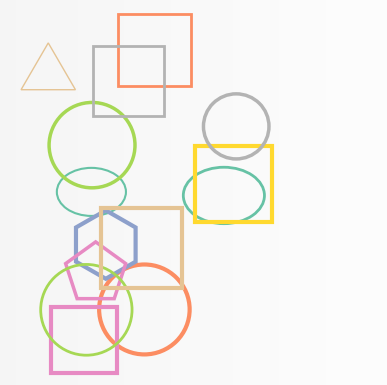[{"shape": "oval", "thickness": 1.5, "radius": 0.45, "center": [0.236, 0.502]}, {"shape": "oval", "thickness": 2, "radius": 0.52, "center": [0.578, 0.492]}, {"shape": "circle", "thickness": 3, "radius": 0.58, "center": [0.373, 0.196]}, {"shape": "square", "thickness": 2, "radius": 0.47, "center": [0.399, 0.869]}, {"shape": "hexagon", "thickness": 3, "radius": 0.44, "center": [0.273, 0.365]}, {"shape": "pentagon", "thickness": 2.5, "radius": 0.41, "center": [0.247, 0.29]}, {"shape": "square", "thickness": 3, "radius": 0.43, "center": [0.217, 0.117]}, {"shape": "circle", "thickness": 2, "radius": 0.59, "center": [0.223, 0.195]}, {"shape": "circle", "thickness": 2.5, "radius": 0.55, "center": [0.238, 0.623]}, {"shape": "square", "thickness": 3, "radius": 0.5, "center": [0.603, 0.522]}, {"shape": "square", "thickness": 3, "radius": 0.52, "center": [0.365, 0.355]}, {"shape": "triangle", "thickness": 1, "radius": 0.41, "center": [0.125, 0.808]}, {"shape": "circle", "thickness": 2.5, "radius": 0.42, "center": [0.61, 0.672]}, {"shape": "square", "thickness": 2, "radius": 0.46, "center": [0.331, 0.79]}]